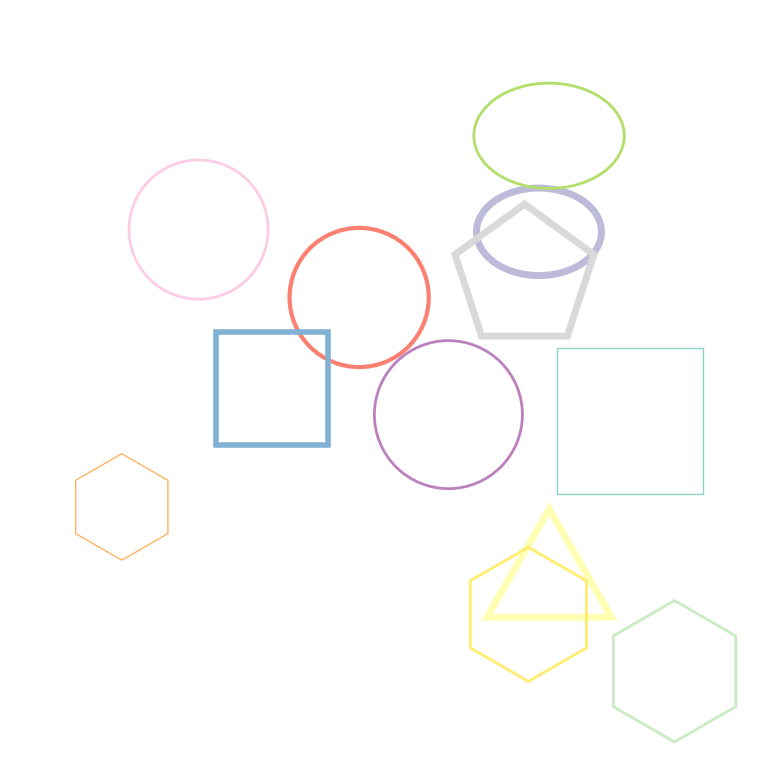[{"shape": "square", "thickness": 0.5, "radius": 0.47, "center": [0.818, 0.453]}, {"shape": "triangle", "thickness": 2.5, "radius": 0.47, "center": [0.713, 0.245]}, {"shape": "oval", "thickness": 2.5, "radius": 0.41, "center": [0.7, 0.699]}, {"shape": "circle", "thickness": 1.5, "radius": 0.45, "center": [0.466, 0.614]}, {"shape": "square", "thickness": 2, "radius": 0.37, "center": [0.353, 0.496]}, {"shape": "hexagon", "thickness": 0.5, "radius": 0.35, "center": [0.158, 0.342]}, {"shape": "oval", "thickness": 1, "radius": 0.49, "center": [0.713, 0.824]}, {"shape": "circle", "thickness": 1, "radius": 0.45, "center": [0.258, 0.702]}, {"shape": "pentagon", "thickness": 2.5, "radius": 0.47, "center": [0.681, 0.64]}, {"shape": "circle", "thickness": 1, "radius": 0.48, "center": [0.582, 0.462]}, {"shape": "hexagon", "thickness": 1, "radius": 0.46, "center": [0.876, 0.128]}, {"shape": "hexagon", "thickness": 1, "radius": 0.44, "center": [0.686, 0.202]}]